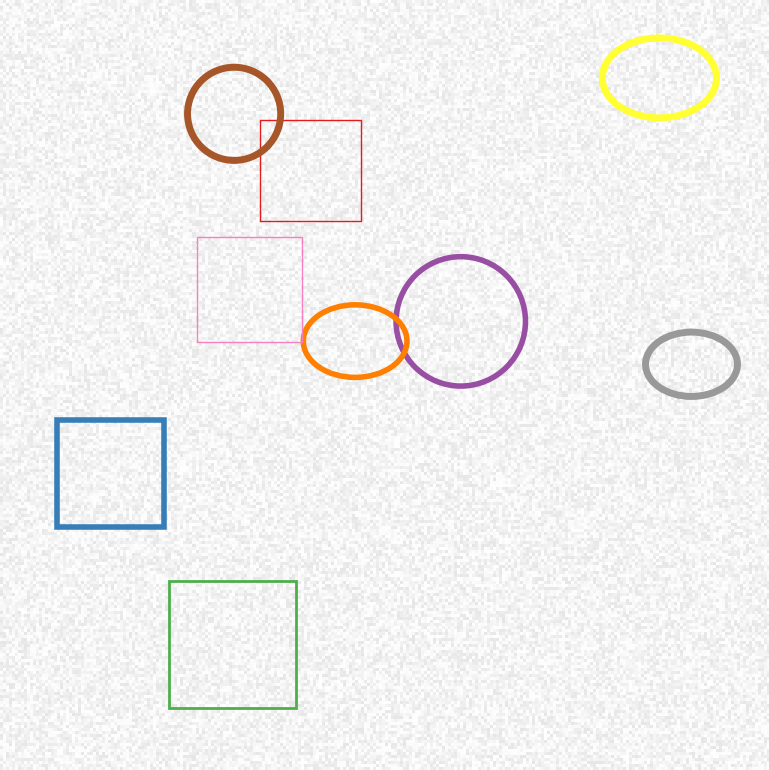[{"shape": "square", "thickness": 0.5, "radius": 0.33, "center": [0.403, 0.778]}, {"shape": "square", "thickness": 2, "radius": 0.35, "center": [0.144, 0.385]}, {"shape": "square", "thickness": 1, "radius": 0.41, "center": [0.302, 0.163]}, {"shape": "circle", "thickness": 2, "radius": 0.42, "center": [0.598, 0.583]}, {"shape": "oval", "thickness": 2, "radius": 0.34, "center": [0.461, 0.557]}, {"shape": "oval", "thickness": 2.5, "radius": 0.37, "center": [0.856, 0.899]}, {"shape": "circle", "thickness": 2.5, "radius": 0.3, "center": [0.304, 0.852]}, {"shape": "square", "thickness": 0.5, "radius": 0.34, "center": [0.324, 0.624]}, {"shape": "oval", "thickness": 2.5, "radius": 0.3, "center": [0.898, 0.527]}]